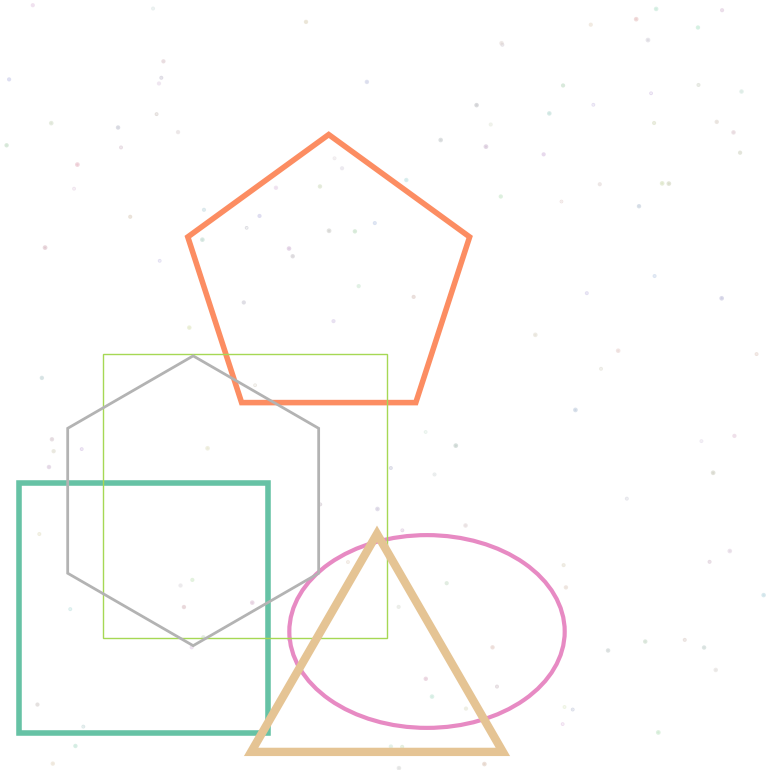[{"shape": "square", "thickness": 2, "radius": 0.81, "center": [0.187, 0.211]}, {"shape": "pentagon", "thickness": 2, "radius": 0.96, "center": [0.427, 0.633]}, {"shape": "oval", "thickness": 1.5, "radius": 0.89, "center": [0.555, 0.18]}, {"shape": "square", "thickness": 0.5, "radius": 0.92, "center": [0.318, 0.356]}, {"shape": "triangle", "thickness": 3, "radius": 0.94, "center": [0.49, 0.118]}, {"shape": "hexagon", "thickness": 1, "radius": 0.94, "center": [0.251, 0.35]}]